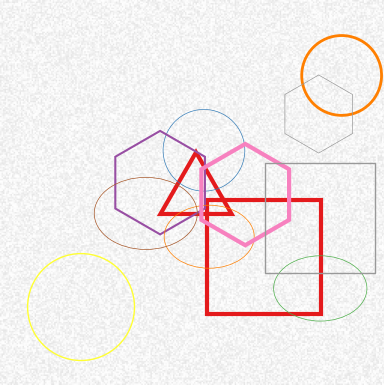[{"shape": "square", "thickness": 3, "radius": 0.74, "center": [0.686, 0.332]}, {"shape": "triangle", "thickness": 3, "radius": 0.53, "center": [0.509, 0.498]}, {"shape": "circle", "thickness": 0.5, "radius": 0.53, "center": [0.53, 0.61]}, {"shape": "oval", "thickness": 0.5, "radius": 0.61, "center": [0.832, 0.251]}, {"shape": "hexagon", "thickness": 1.5, "radius": 0.67, "center": [0.416, 0.526]}, {"shape": "circle", "thickness": 2, "radius": 0.52, "center": [0.887, 0.804]}, {"shape": "oval", "thickness": 0.5, "radius": 0.58, "center": [0.543, 0.385]}, {"shape": "circle", "thickness": 1, "radius": 0.69, "center": [0.211, 0.202]}, {"shape": "oval", "thickness": 0.5, "radius": 0.67, "center": [0.379, 0.446]}, {"shape": "hexagon", "thickness": 3, "radius": 0.66, "center": [0.637, 0.495]}, {"shape": "hexagon", "thickness": 0.5, "radius": 0.51, "center": [0.828, 0.704]}, {"shape": "square", "thickness": 1, "radius": 0.71, "center": [0.83, 0.434]}]